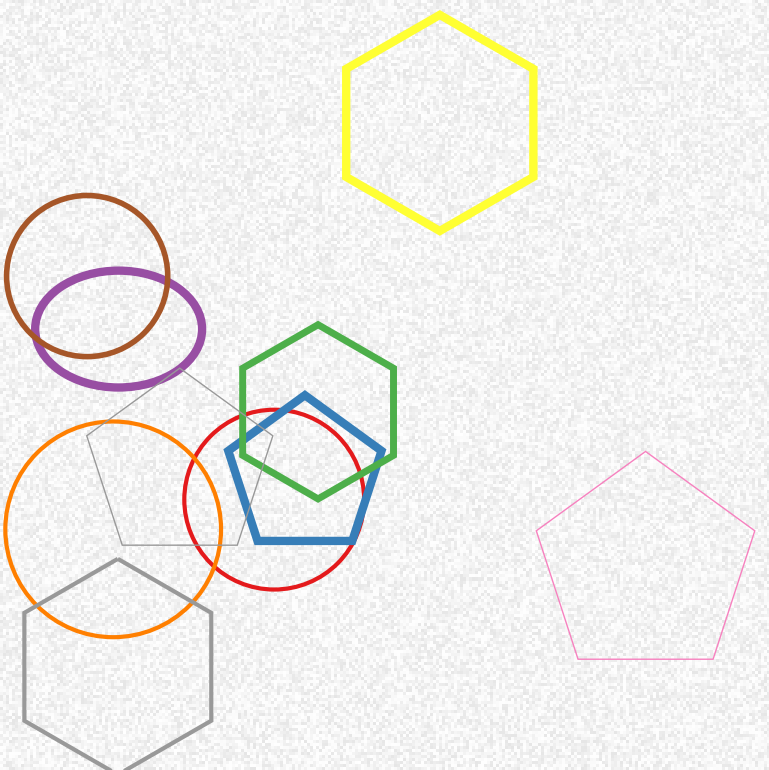[{"shape": "circle", "thickness": 1.5, "radius": 0.58, "center": [0.356, 0.351]}, {"shape": "pentagon", "thickness": 3, "radius": 0.52, "center": [0.396, 0.382]}, {"shape": "hexagon", "thickness": 2.5, "radius": 0.57, "center": [0.413, 0.465]}, {"shape": "oval", "thickness": 3, "radius": 0.54, "center": [0.154, 0.573]}, {"shape": "circle", "thickness": 1.5, "radius": 0.7, "center": [0.147, 0.313]}, {"shape": "hexagon", "thickness": 3, "radius": 0.7, "center": [0.571, 0.84]}, {"shape": "circle", "thickness": 2, "radius": 0.52, "center": [0.113, 0.641]}, {"shape": "pentagon", "thickness": 0.5, "radius": 0.75, "center": [0.838, 0.265]}, {"shape": "hexagon", "thickness": 1.5, "radius": 0.7, "center": [0.153, 0.134]}, {"shape": "pentagon", "thickness": 0.5, "radius": 0.64, "center": [0.233, 0.395]}]